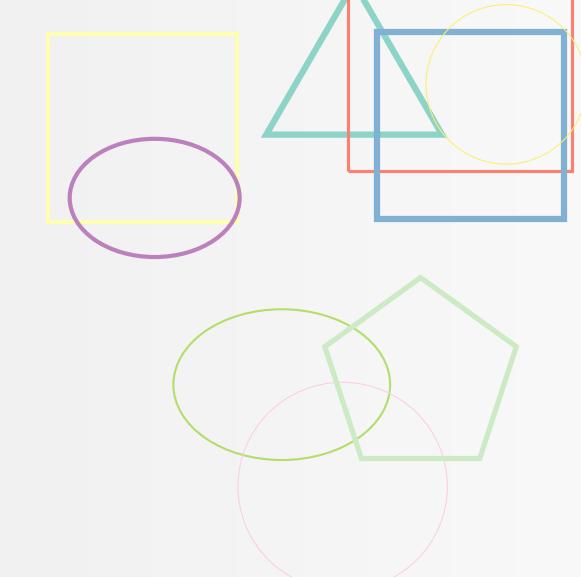[{"shape": "triangle", "thickness": 3, "radius": 0.87, "center": [0.609, 0.853]}, {"shape": "square", "thickness": 2, "radius": 0.81, "center": [0.246, 0.778]}, {"shape": "square", "thickness": 1.5, "radius": 0.97, "center": [0.792, 0.896]}, {"shape": "square", "thickness": 3, "radius": 0.81, "center": [0.809, 0.782]}, {"shape": "oval", "thickness": 1, "radius": 0.93, "center": [0.485, 0.333]}, {"shape": "circle", "thickness": 0.5, "radius": 0.9, "center": [0.59, 0.157]}, {"shape": "oval", "thickness": 2, "radius": 0.73, "center": [0.266, 0.656]}, {"shape": "pentagon", "thickness": 2.5, "radius": 0.87, "center": [0.724, 0.345]}, {"shape": "circle", "thickness": 0.5, "radius": 0.69, "center": [0.871, 0.853]}]